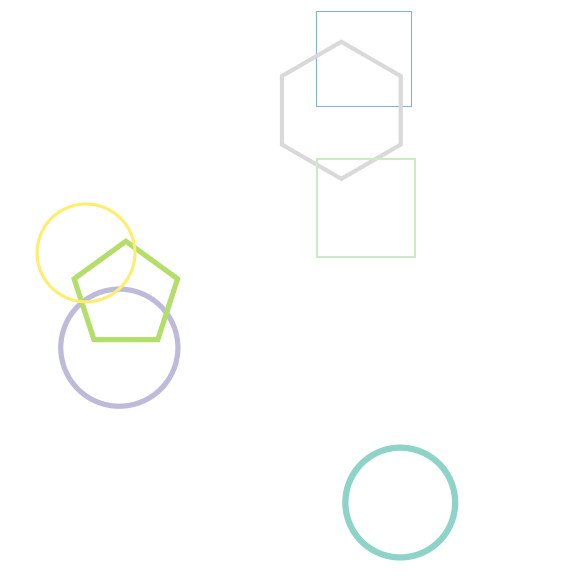[{"shape": "circle", "thickness": 3, "radius": 0.48, "center": [0.693, 0.129]}, {"shape": "circle", "thickness": 2.5, "radius": 0.51, "center": [0.207, 0.397]}, {"shape": "square", "thickness": 0.5, "radius": 0.41, "center": [0.629, 0.898]}, {"shape": "pentagon", "thickness": 2.5, "radius": 0.47, "center": [0.218, 0.487]}, {"shape": "hexagon", "thickness": 2, "radius": 0.59, "center": [0.591, 0.808]}, {"shape": "square", "thickness": 1, "radius": 0.43, "center": [0.634, 0.639]}, {"shape": "circle", "thickness": 1.5, "radius": 0.42, "center": [0.149, 0.561]}]